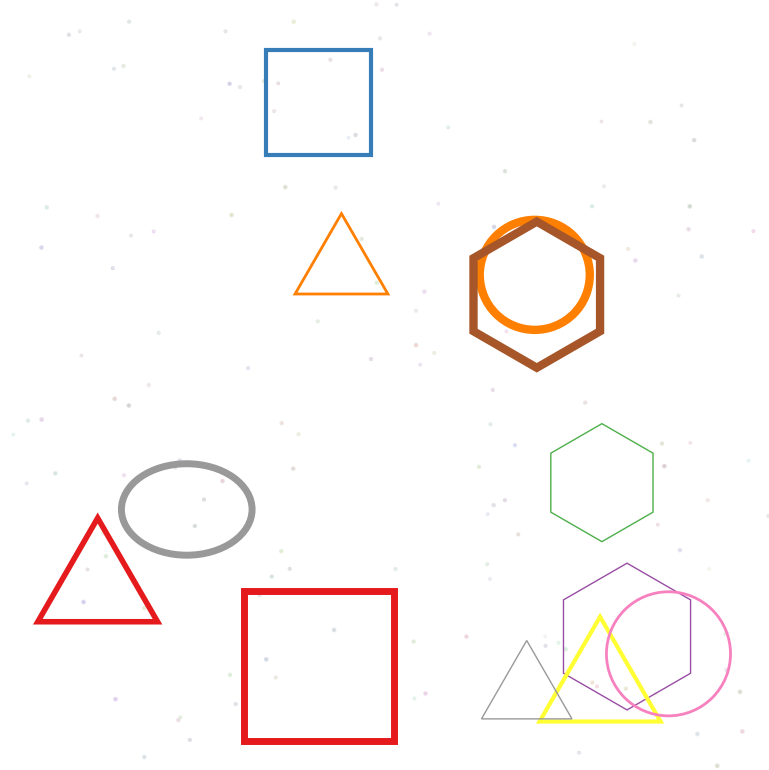[{"shape": "triangle", "thickness": 2, "radius": 0.45, "center": [0.127, 0.237]}, {"shape": "square", "thickness": 2.5, "radius": 0.49, "center": [0.414, 0.135]}, {"shape": "square", "thickness": 1.5, "radius": 0.34, "center": [0.414, 0.867]}, {"shape": "hexagon", "thickness": 0.5, "radius": 0.38, "center": [0.782, 0.373]}, {"shape": "hexagon", "thickness": 0.5, "radius": 0.48, "center": [0.814, 0.173]}, {"shape": "triangle", "thickness": 1, "radius": 0.35, "center": [0.443, 0.653]}, {"shape": "circle", "thickness": 3, "radius": 0.36, "center": [0.695, 0.643]}, {"shape": "triangle", "thickness": 1.5, "radius": 0.45, "center": [0.779, 0.108]}, {"shape": "hexagon", "thickness": 3, "radius": 0.47, "center": [0.697, 0.617]}, {"shape": "circle", "thickness": 1, "radius": 0.4, "center": [0.868, 0.151]}, {"shape": "oval", "thickness": 2.5, "radius": 0.42, "center": [0.243, 0.338]}, {"shape": "triangle", "thickness": 0.5, "radius": 0.34, "center": [0.684, 0.1]}]